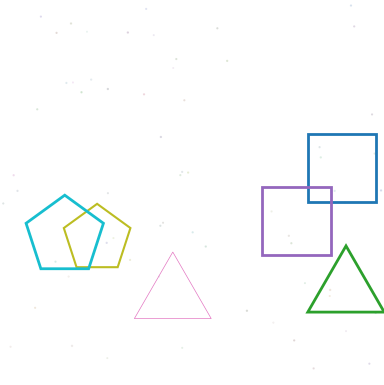[{"shape": "square", "thickness": 2, "radius": 0.44, "center": [0.889, 0.563]}, {"shape": "triangle", "thickness": 2, "radius": 0.57, "center": [0.899, 0.247]}, {"shape": "square", "thickness": 2, "radius": 0.45, "center": [0.77, 0.426]}, {"shape": "triangle", "thickness": 0.5, "radius": 0.58, "center": [0.449, 0.23]}, {"shape": "pentagon", "thickness": 1.5, "radius": 0.45, "center": [0.252, 0.38]}, {"shape": "pentagon", "thickness": 2, "radius": 0.53, "center": [0.168, 0.387]}]